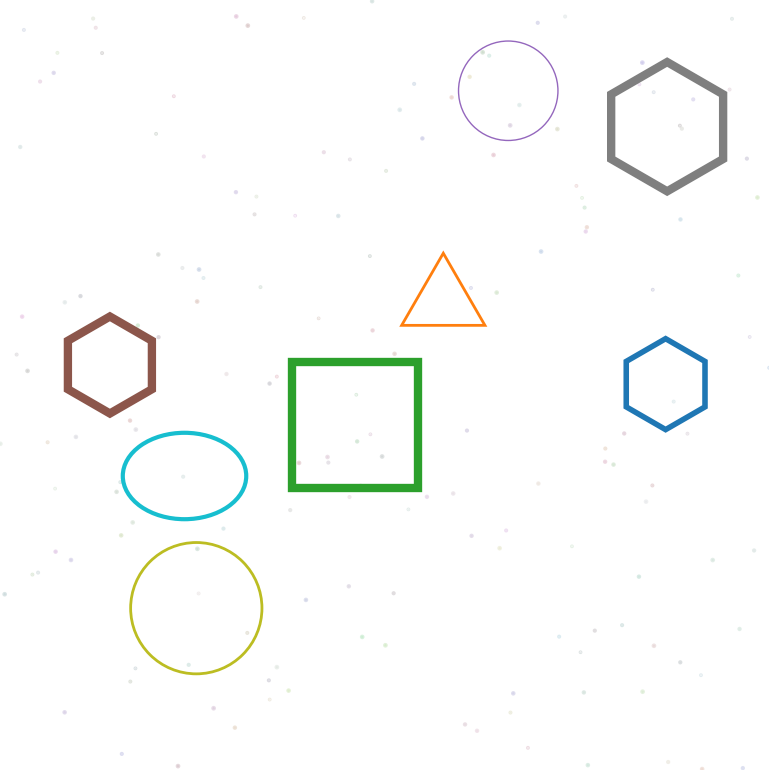[{"shape": "hexagon", "thickness": 2, "radius": 0.3, "center": [0.864, 0.501]}, {"shape": "triangle", "thickness": 1, "radius": 0.31, "center": [0.576, 0.609]}, {"shape": "square", "thickness": 3, "radius": 0.41, "center": [0.461, 0.448]}, {"shape": "circle", "thickness": 0.5, "radius": 0.32, "center": [0.66, 0.882]}, {"shape": "hexagon", "thickness": 3, "radius": 0.31, "center": [0.143, 0.526]}, {"shape": "hexagon", "thickness": 3, "radius": 0.42, "center": [0.866, 0.835]}, {"shape": "circle", "thickness": 1, "radius": 0.43, "center": [0.255, 0.21]}, {"shape": "oval", "thickness": 1.5, "radius": 0.4, "center": [0.24, 0.382]}]